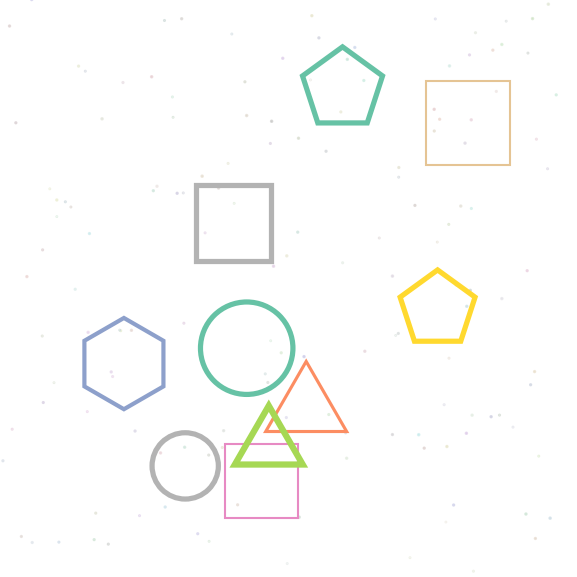[{"shape": "pentagon", "thickness": 2.5, "radius": 0.36, "center": [0.593, 0.845]}, {"shape": "circle", "thickness": 2.5, "radius": 0.4, "center": [0.427, 0.396]}, {"shape": "triangle", "thickness": 1.5, "radius": 0.4, "center": [0.53, 0.292]}, {"shape": "hexagon", "thickness": 2, "radius": 0.4, "center": [0.215, 0.37]}, {"shape": "square", "thickness": 1, "radius": 0.32, "center": [0.453, 0.166]}, {"shape": "triangle", "thickness": 3, "radius": 0.34, "center": [0.465, 0.229]}, {"shape": "pentagon", "thickness": 2.5, "radius": 0.34, "center": [0.758, 0.463]}, {"shape": "square", "thickness": 1, "radius": 0.36, "center": [0.811, 0.786]}, {"shape": "circle", "thickness": 2.5, "radius": 0.29, "center": [0.321, 0.192]}, {"shape": "square", "thickness": 2.5, "radius": 0.33, "center": [0.404, 0.614]}]